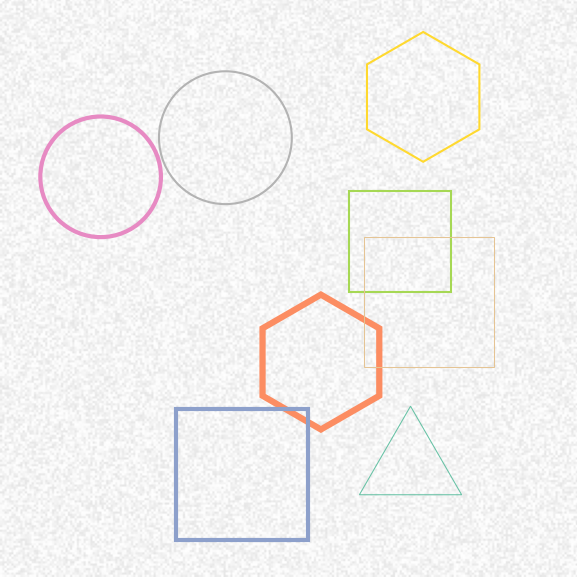[{"shape": "triangle", "thickness": 0.5, "radius": 0.51, "center": [0.711, 0.194]}, {"shape": "hexagon", "thickness": 3, "radius": 0.58, "center": [0.556, 0.372]}, {"shape": "square", "thickness": 2, "radius": 0.57, "center": [0.419, 0.177]}, {"shape": "circle", "thickness": 2, "radius": 0.52, "center": [0.174, 0.693]}, {"shape": "square", "thickness": 1, "radius": 0.44, "center": [0.693, 0.581]}, {"shape": "hexagon", "thickness": 1, "radius": 0.56, "center": [0.733, 0.831]}, {"shape": "square", "thickness": 0.5, "radius": 0.56, "center": [0.743, 0.476]}, {"shape": "circle", "thickness": 1, "radius": 0.58, "center": [0.39, 0.761]}]